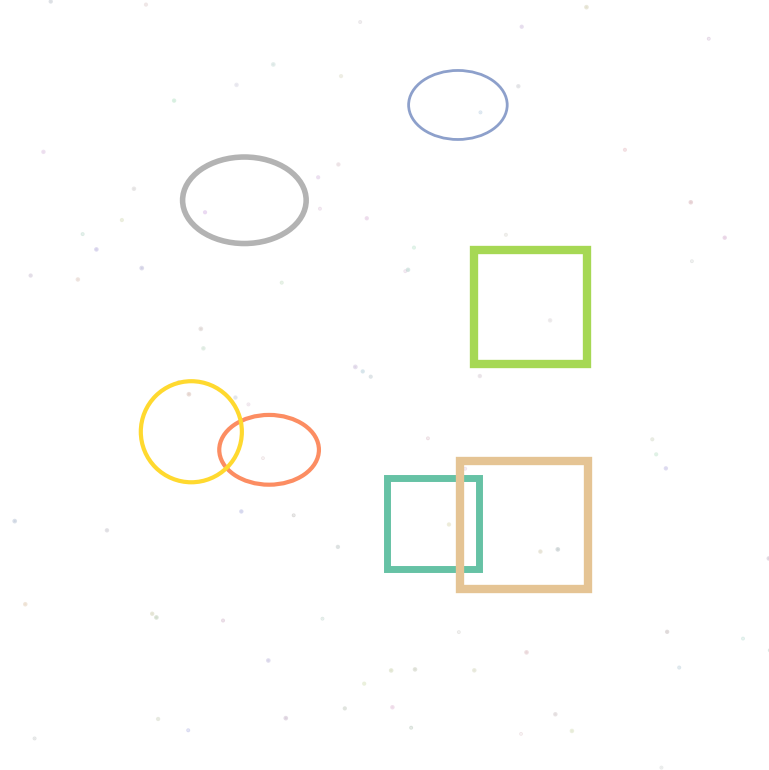[{"shape": "square", "thickness": 2.5, "radius": 0.3, "center": [0.562, 0.321]}, {"shape": "oval", "thickness": 1.5, "radius": 0.32, "center": [0.349, 0.416]}, {"shape": "oval", "thickness": 1, "radius": 0.32, "center": [0.595, 0.864]}, {"shape": "square", "thickness": 3, "radius": 0.37, "center": [0.689, 0.601]}, {"shape": "circle", "thickness": 1.5, "radius": 0.33, "center": [0.248, 0.439]}, {"shape": "square", "thickness": 3, "radius": 0.42, "center": [0.681, 0.319]}, {"shape": "oval", "thickness": 2, "radius": 0.4, "center": [0.317, 0.74]}]